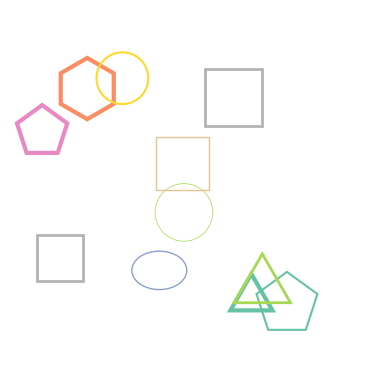[{"shape": "pentagon", "thickness": 1.5, "radius": 0.42, "center": [0.745, 0.211]}, {"shape": "triangle", "thickness": 3, "radius": 0.32, "center": [0.653, 0.225]}, {"shape": "hexagon", "thickness": 3, "radius": 0.4, "center": [0.227, 0.77]}, {"shape": "oval", "thickness": 1, "radius": 0.36, "center": [0.414, 0.298]}, {"shape": "pentagon", "thickness": 3, "radius": 0.34, "center": [0.109, 0.658]}, {"shape": "triangle", "thickness": 2, "radius": 0.42, "center": [0.681, 0.256]}, {"shape": "circle", "thickness": 0.5, "radius": 0.37, "center": [0.478, 0.448]}, {"shape": "circle", "thickness": 1.5, "radius": 0.34, "center": [0.318, 0.797]}, {"shape": "square", "thickness": 1, "radius": 0.34, "center": [0.475, 0.575]}, {"shape": "square", "thickness": 2, "radius": 0.3, "center": [0.155, 0.33]}, {"shape": "square", "thickness": 2, "radius": 0.37, "center": [0.607, 0.747]}]